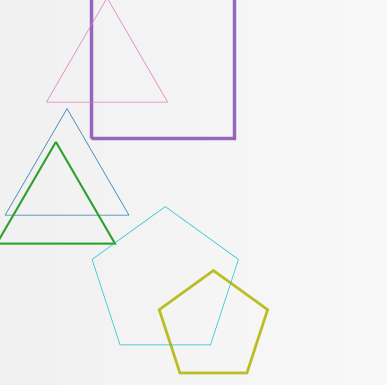[{"shape": "triangle", "thickness": 0.5, "radius": 0.92, "center": [0.173, 0.533]}, {"shape": "triangle", "thickness": 1.5, "radius": 0.88, "center": [0.144, 0.455]}, {"shape": "square", "thickness": 2.5, "radius": 0.92, "center": [0.419, 0.827]}, {"shape": "triangle", "thickness": 0.5, "radius": 0.9, "center": [0.276, 0.825]}, {"shape": "pentagon", "thickness": 2, "radius": 0.74, "center": [0.551, 0.15]}, {"shape": "pentagon", "thickness": 0.5, "radius": 0.99, "center": [0.427, 0.265]}]